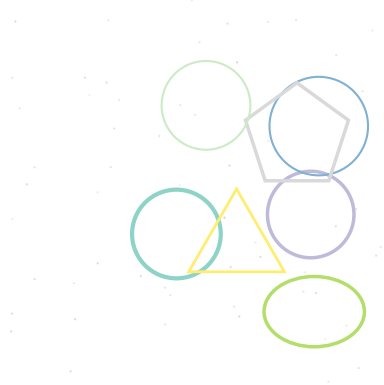[{"shape": "circle", "thickness": 3, "radius": 0.58, "center": [0.458, 0.392]}, {"shape": "circle", "thickness": 2.5, "radius": 0.56, "center": [0.807, 0.443]}, {"shape": "circle", "thickness": 1.5, "radius": 0.64, "center": [0.828, 0.672]}, {"shape": "oval", "thickness": 2.5, "radius": 0.65, "center": [0.816, 0.191]}, {"shape": "pentagon", "thickness": 2.5, "radius": 0.7, "center": [0.771, 0.644]}, {"shape": "circle", "thickness": 1.5, "radius": 0.58, "center": [0.535, 0.726]}, {"shape": "triangle", "thickness": 2, "radius": 0.72, "center": [0.614, 0.366]}]